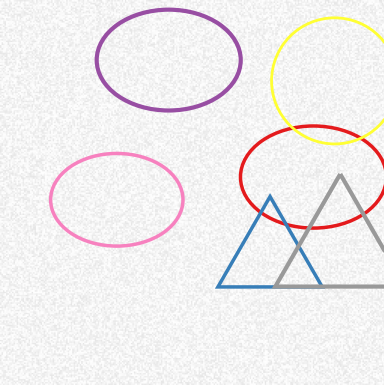[{"shape": "oval", "thickness": 2.5, "radius": 0.95, "center": [0.814, 0.54]}, {"shape": "triangle", "thickness": 2.5, "radius": 0.78, "center": [0.701, 0.333]}, {"shape": "oval", "thickness": 3, "radius": 0.94, "center": [0.438, 0.844]}, {"shape": "circle", "thickness": 2, "radius": 0.82, "center": [0.869, 0.79]}, {"shape": "oval", "thickness": 2.5, "radius": 0.86, "center": [0.303, 0.481]}, {"shape": "triangle", "thickness": 3, "radius": 0.97, "center": [0.884, 0.353]}]